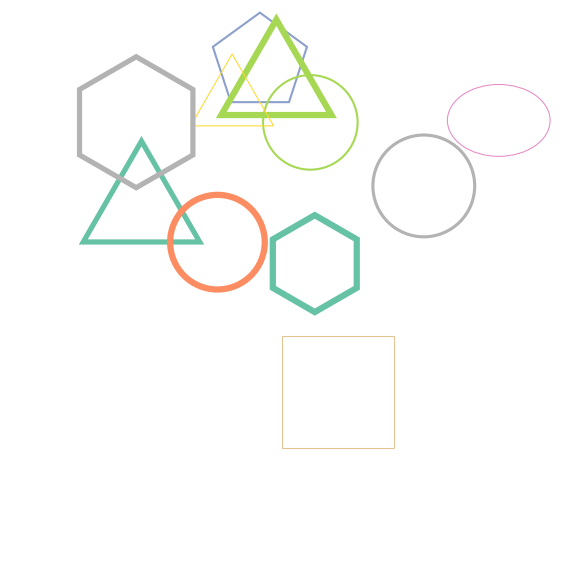[{"shape": "hexagon", "thickness": 3, "radius": 0.42, "center": [0.545, 0.543]}, {"shape": "triangle", "thickness": 2.5, "radius": 0.58, "center": [0.245, 0.638]}, {"shape": "circle", "thickness": 3, "radius": 0.41, "center": [0.377, 0.58]}, {"shape": "pentagon", "thickness": 1, "radius": 0.43, "center": [0.45, 0.892]}, {"shape": "oval", "thickness": 0.5, "radius": 0.44, "center": [0.864, 0.791]}, {"shape": "triangle", "thickness": 3, "radius": 0.55, "center": [0.479, 0.855]}, {"shape": "circle", "thickness": 1, "radius": 0.41, "center": [0.537, 0.787]}, {"shape": "triangle", "thickness": 0.5, "radius": 0.41, "center": [0.402, 0.823]}, {"shape": "square", "thickness": 0.5, "radius": 0.48, "center": [0.585, 0.32]}, {"shape": "hexagon", "thickness": 2.5, "radius": 0.57, "center": [0.236, 0.787]}, {"shape": "circle", "thickness": 1.5, "radius": 0.44, "center": [0.734, 0.677]}]